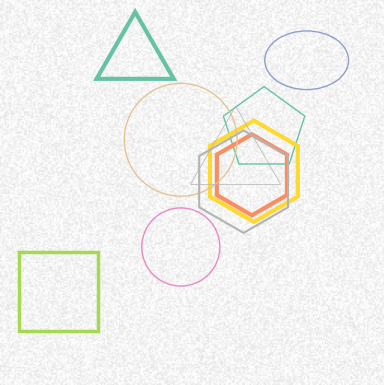[{"shape": "triangle", "thickness": 3, "radius": 0.58, "center": [0.351, 0.853]}, {"shape": "pentagon", "thickness": 1, "radius": 0.56, "center": [0.686, 0.664]}, {"shape": "hexagon", "thickness": 3, "radius": 0.53, "center": [0.654, 0.546]}, {"shape": "oval", "thickness": 1, "radius": 0.54, "center": [0.797, 0.843]}, {"shape": "circle", "thickness": 1, "radius": 0.51, "center": [0.47, 0.358]}, {"shape": "square", "thickness": 2.5, "radius": 0.52, "center": [0.152, 0.243]}, {"shape": "hexagon", "thickness": 3, "radius": 0.66, "center": [0.659, 0.555]}, {"shape": "circle", "thickness": 1, "radius": 0.73, "center": [0.469, 0.637]}, {"shape": "hexagon", "thickness": 1.5, "radius": 0.67, "center": [0.633, 0.528]}, {"shape": "triangle", "thickness": 0.5, "radius": 0.68, "center": [0.612, 0.589]}]